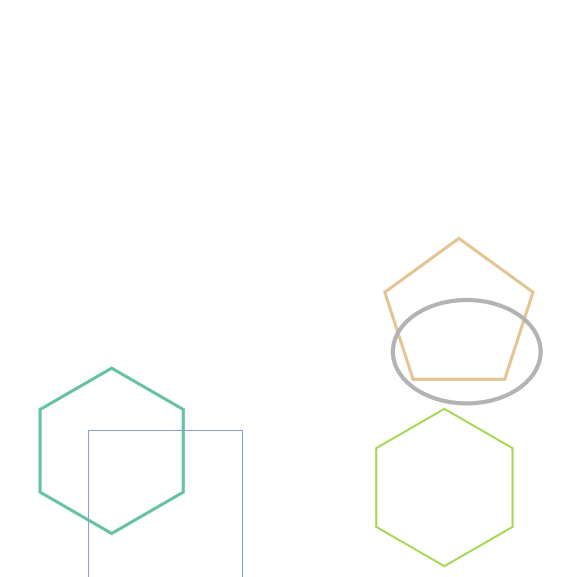[{"shape": "hexagon", "thickness": 1.5, "radius": 0.72, "center": [0.193, 0.218]}, {"shape": "square", "thickness": 0.5, "radius": 0.66, "center": [0.286, 0.122]}, {"shape": "hexagon", "thickness": 1, "radius": 0.68, "center": [0.77, 0.155]}, {"shape": "pentagon", "thickness": 1.5, "radius": 0.67, "center": [0.795, 0.451]}, {"shape": "oval", "thickness": 2, "radius": 0.64, "center": [0.808, 0.39]}]